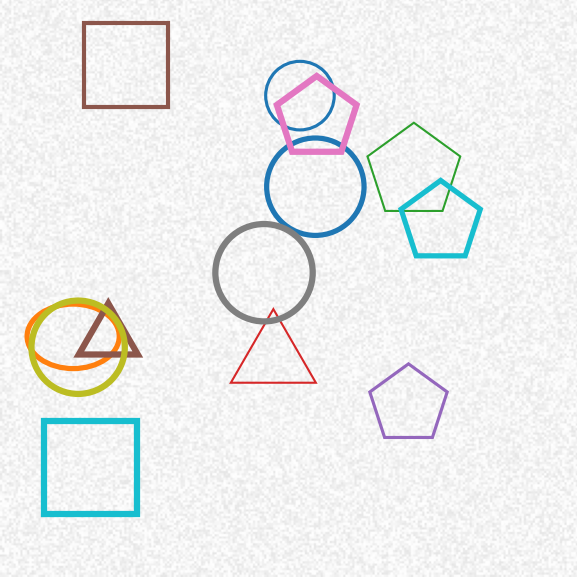[{"shape": "circle", "thickness": 2.5, "radius": 0.42, "center": [0.546, 0.676]}, {"shape": "circle", "thickness": 1.5, "radius": 0.3, "center": [0.519, 0.834]}, {"shape": "oval", "thickness": 2.5, "radius": 0.4, "center": [0.127, 0.417]}, {"shape": "pentagon", "thickness": 1, "radius": 0.42, "center": [0.717, 0.702]}, {"shape": "triangle", "thickness": 1, "radius": 0.42, "center": [0.473, 0.379]}, {"shape": "pentagon", "thickness": 1.5, "radius": 0.35, "center": [0.707, 0.299]}, {"shape": "triangle", "thickness": 3, "radius": 0.3, "center": [0.187, 0.415]}, {"shape": "square", "thickness": 2, "radius": 0.36, "center": [0.218, 0.887]}, {"shape": "pentagon", "thickness": 3, "radius": 0.36, "center": [0.548, 0.795]}, {"shape": "circle", "thickness": 3, "radius": 0.42, "center": [0.457, 0.527]}, {"shape": "circle", "thickness": 3, "radius": 0.4, "center": [0.135, 0.398]}, {"shape": "square", "thickness": 3, "radius": 0.4, "center": [0.156, 0.19]}, {"shape": "pentagon", "thickness": 2.5, "radius": 0.36, "center": [0.763, 0.615]}]